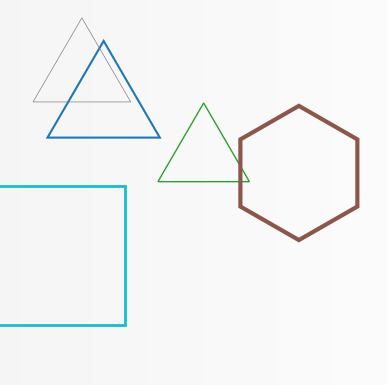[{"shape": "triangle", "thickness": 1.5, "radius": 0.84, "center": [0.267, 0.726]}, {"shape": "triangle", "thickness": 1, "radius": 0.68, "center": [0.526, 0.596]}, {"shape": "hexagon", "thickness": 3, "radius": 0.87, "center": [0.771, 0.551]}, {"shape": "triangle", "thickness": 0.5, "radius": 0.73, "center": [0.211, 0.808]}, {"shape": "square", "thickness": 2, "radius": 0.9, "center": [0.143, 0.337]}]